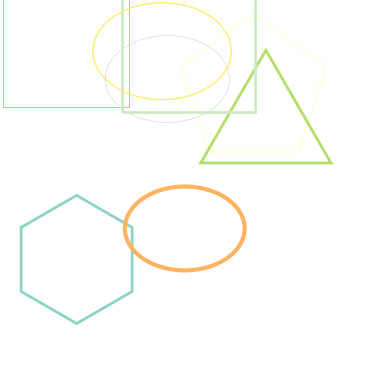[{"shape": "hexagon", "thickness": 2, "radius": 0.83, "center": [0.199, 0.326]}, {"shape": "pentagon", "thickness": 0.5, "radius": 0.99, "center": [0.659, 0.766]}, {"shape": "square", "thickness": 0.5, "radius": 0.82, "center": [0.17, 0.887]}, {"shape": "oval", "thickness": 3, "radius": 0.78, "center": [0.48, 0.407]}, {"shape": "triangle", "thickness": 2, "radius": 0.98, "center": [0.691, 0.674]}, {"shape": "oval", "thickness": 0.5, "radius": 0.81, "center": [0.435, 0.795]}, {"shape": "square", "thickness": 2, "radius": 0.87, "center": [0.489, 0.883]}, {"shape": "oval", "thickness": 1, "radius": 0.9, "center": [0.421, 0.867]}]